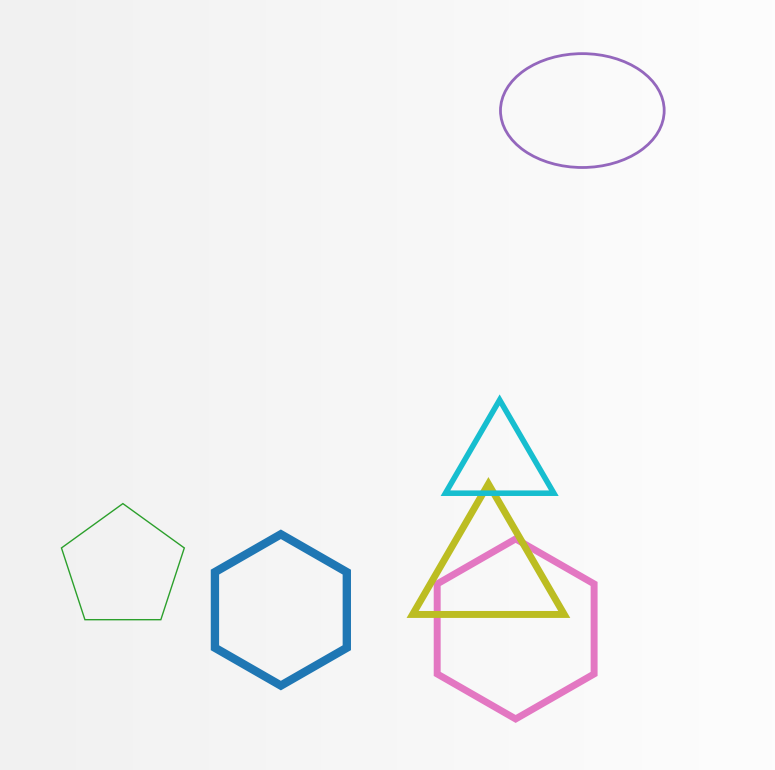[{"shape": "hexagon", "thickness": 3, "radius": 0.49, "center": [0.362, 0.208]}, {"shape": "pentagon", "thickness": 0.5, "radius": 0.42, "center": [0.159, 0.263]}, {"shape": "oval", "thickness": 1, "radius": 0.53, "center": [0.751, 0.856]}, {"shape": "hexagon", "thickness": 2.5, "radius": 0.58, "center": [0.665, 0.183]}, {"shape": "triangle", "thickness": 2.5, "radius": 0.56, "center": [0.63, 0.259]}, {"shape": "triangle", "thickness": 2, "radius": 0.4, "center": [0.645, 0.4]}]